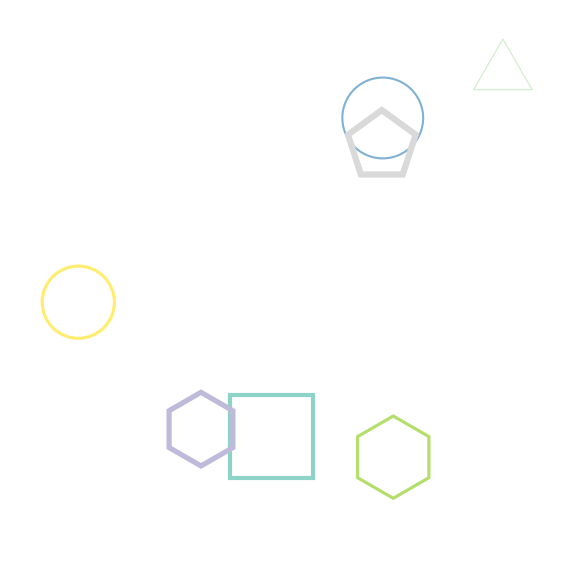[{"shape": "square", "thickness": 2, "radius": 0.36, "center": [0.47, 0.243]}, {"shape": "hexagon", "thickness": 2.5, "radius": 0.32, "center": [0.348, 0.256]}, {"shape": "circle", "thickness": 1, "radius": 0.35, "center": [0.663, 0.795]}, {"shape": "hexagon", "thickness": 1.5, "radius": 0.36, "center": [0.681, 0.208]}, {"shape": "pentagon", "thickness": 3, "radius": 0.31, "center": [0.661, 0.747]}, {"shape": "triangle", "thickness": 0.5, "radius": 0.29, "center": [0.871, 0.873]}, {"shape": "circle", "thickness": 1.5, "radius": 0.31, "center": [0.136, 0.476]}]